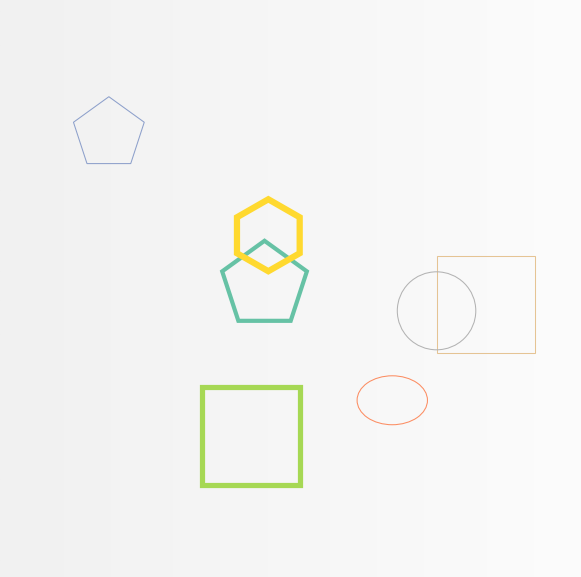[{"shape": "pentagon", "thickness": 2, "radius": 0.38, "center": [0.455, 0.506]}, {"shape": "oval", "thickness": 0.5, "radius": 0.3, "center": [0.675, 0.306]}, {"shape": "pentagon", "thickness": 0.5, "radius": 0.32, "center": [0.187, 0.768]}, {"shape": "square", "thickness": 2.5, "radius": 0.42, "center": [0.432, 0.245]}, {"shape": "hexagon", "thickness": 3, "radius": 0.31, "center": [0.462, 0.592]}, {"shape": "square", "thickness": 0.5, "radius": 0.42, "center": [0.836, 0.472]}, {"shape": "circle", "thickness": 0.5, "radius": 0.34, "center": [0.751, 0.461]}]